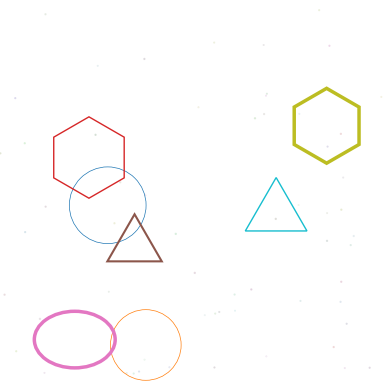[{"shape": "circle", "thickness": 0.5, "radius": 0.5, "center": [0.28, 0.467]}, {"shape": "circle", "thickness": 0.5, "radius": 0.46, "center": [0.379, 0.104]}, {"shape": "hexagon", "thickness": 1, "radius": 0.53, "center": [0.231, 0.591]}, {"shape": "triangle", "thickness": 1.5, "radius": 0.41, "center": [0.35, 0.362]}, {"shape": "oval", "thickness": 2.5, "radius": 0.52, "center": [0.194, 0.118]}, {"shape": "hexagon", "thickness": 2.5, "radius": 0.49, "center": [0.848, 0.673]}, {"shape": "triangle", "thickness": 1, "radius": 0.46, "center": [0.717, 0.446]}]